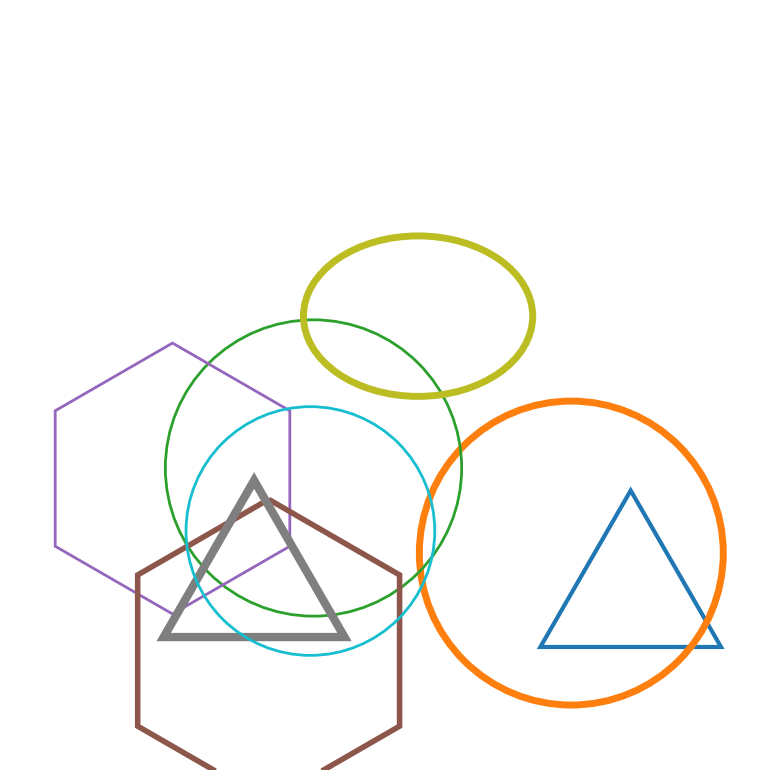[{"shape": "triangle", "thickness": 1.5, "radius": 0.68, "center": [0.819, 0.228]}, {"shape": "circle", "thickness": 2.5, "radius": 0.99, "center": [0.742, 0.282]}, {"shape": "circle", "thickness": 1, "radius": 0.96, "center": [0.407, 0.392]}, {"shape": "hexagon", "thickness": 1, "radius": 0.88, "center": [0.224, 0.379]}, {"shape": "hexagon", "thickness": 2, "radius": 0.98, "center": [0.349, 0.155]}, {"shape": "triangle", "thickness": 3, "radius": 0.68, "center": [0.33, 0.24]}, {"shape": "oval", "thickness": 2.5, "radius": 0.74, "center": [0.543, 0.589]}, {"shape": "circle", "thickness": 1, "radius": 0.81, "center": [0.403, 0.31]}]